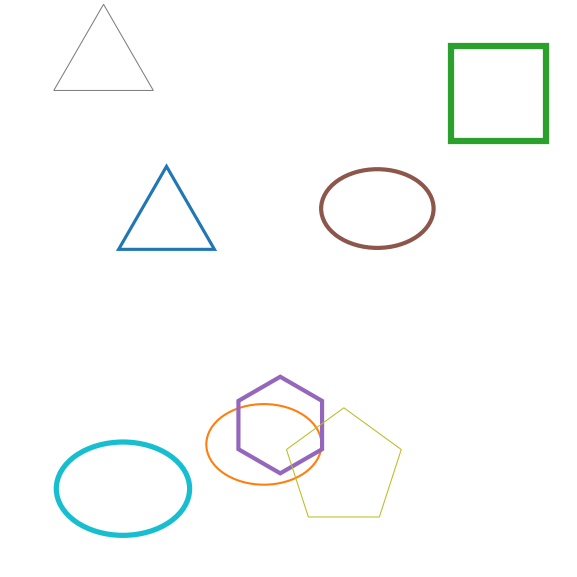[{"shape": "triangle", "thickness": 1.5, "radius": 0.48, "center": [0.288, 0.615]}, {"shape": "oval", "thickness": 1, "radius": 0.5, "center": [0.457, 0.23]}, {"shape": "square", "thickness": 3, "radius": 0.41, "center": [0.863, 0.837]}, {"shape": "hexagon", "thickness": 2, "radius": 0.42, "center": [0.485, 0.263]}, {"shape": "oval", "thickness": 2, "radius": 0.49, "center": [0.653, 0.638]}, {"shape": "triangle", "thickness": 0.5, "radius": 0.5, "center": [0.179, 0.892]}, {"shape": "pentagon", "thickness": 0.5, "radius": 0.52, "center": [0.595, 0.188]}, {"shape": "oval", "thickness": 2.5, "radius": 0.58, "center": [0.213, 0.153]}]